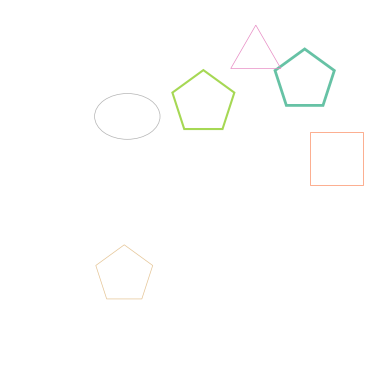[{"shape": "pentagon", "thickness": 2, "radius": 0.4, "center": [0.791, 0.792]}, {"shape": "square", "thickness": 0.5, "radius": 0.34, "center": [0.874, 0.588]}, {"shape": "triangle", "thickness": 0.5, "radius": 0.38, "center": [0.664, 0.86]}, {"shape": "pentagon", "thickness": 1.5, "radius": 0.42, "center": [0.528, 0.733]}, {"shape": "pentagon", "thickness": 0.5, "radius": 0.39, "center": [0.323, 0.286]}, {"shape": "oval", "thickness": 0.5, "radius": 0.42, "center": [0.331, 0.698]}]